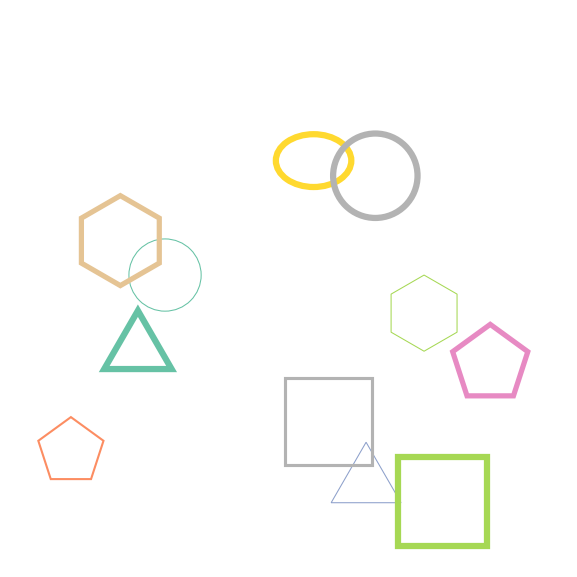[{"shape": "triangle", "thickness": 3, "radius": 0.34, "center": [0.239, 0.394]}, {"shape": "circle", "thickness": 0.5, "radius": 0.31, "center": [0.286, 0.523]}, {"shape": "pentagon", "thickness": 1, "radius": 0.3, "center": [0.123, 0.218]}, {"shape": "triangle", "thickness": 0.5, "radius": 0.35, "center": [0.634, 0.164]}, {"shape": "pentagon", "thickness": 2.5, "radius": 0.34, "center": [0.849, 0.369]}, {"shape": "hexagon", "thickness": 0.5, "radius": 0.33, "center": [0.734, 0.457]}, {"shape": "square", "thickness": 3, "radius": 0.38, "center": [0.766, 0.131]}, {"shape": "oval", "thickness": 3, "radius": 0.33, "center": [0.543, 0.721]}, {"shape": "hexagon", "thickness": 2.5, "radius": 0.39, "center": [0.208, 0.582]}, {"shape": "square", "thickness": 1.5, "radius": 0.37, "center": [0.569, 0.269]}, {"shape": "circle", "thickness": 3, "radius": 0.37, "center": [0.65, 0.695]}]